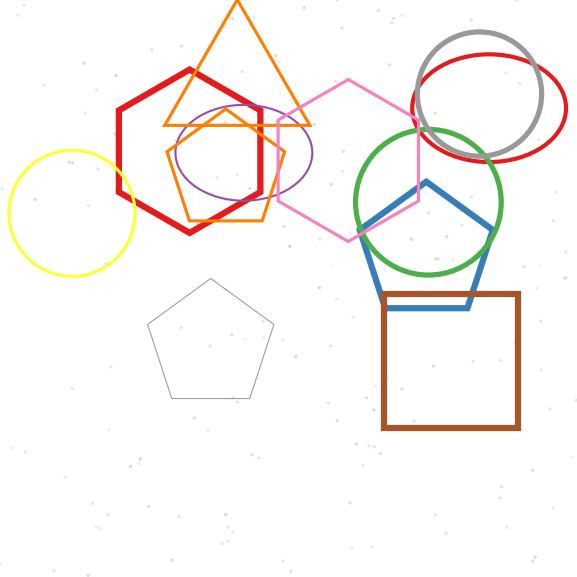[{"shape": "oval", "thickness": 2, "radius": 0.67, "center": [0.847, 0.812]}, {"shape": "hexagon", "thickness": 3, "radius": 0.71, "center": [0.328, 0.737]}, {"shape": "pentagon", "thickness": 3, "radius": 0.61, "center": [0.738, 0.563]}, {"shape": "circle", "thickness": 2.5, "radius": 0.63, "center": [0.742, 0.649]}, {"shape": "oval", "thickness": 1, "radius": 0.59, "center": [0.422, 0.735]}, {"shape": "pentagon", "thickness": 1.5, "radius": 0.54, "center": [0.391, 0.703]}, {"shape": "triangle", "thickness": 1.5, "radius": 0.73, "center": [0.411, 0.855]}, {"shape": "circle", "thickness": 1.5, "radius": 0.55, "center": [0.125, 0.63]}, {"shape": "square", "thickness": 3, "radius": 0.58, "center": [0.781, 0.375]}, {"shape": "hexagon", "thickness": 1.5, "radius": 0.7, "center": [0.603, 0.721]}, {"shape": "pentagon", "thickness": 0.5, "radius": 0.57, "center": [0.365, 0.402]}, {"shape": "circle", "thickness": 2.5, "radius": 0.54, "center": [0.83, 0.836]}]